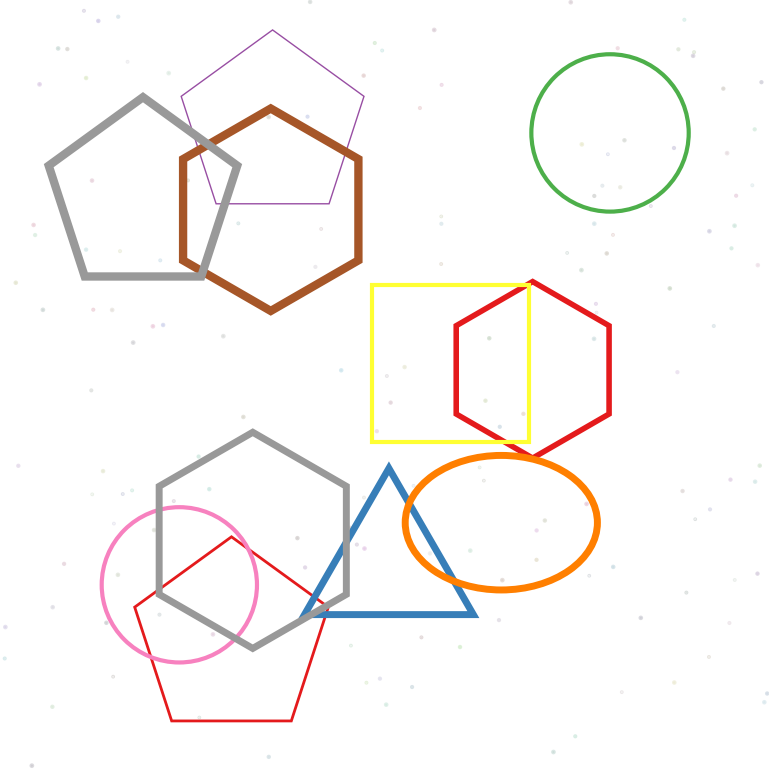[{"shape": "pentagon", "thickness": 1, "radius": 0.66, "center": [0.301, 0.171]}, {"shape": "hexagon", "thickness": 2, "radius": 0.57, "center": [0.692, 0.52]}, {"shape": "triangle", "thickness": 2.5, "radius": 0.63, "center": [0.505, 0.265]}, {"shape": "circle", "thickness": 1.5, "radius": 0.51, "center": [0.792, 0.827]}, {"shape": "pentagon", "thickness": 0.5, "radius": 0.62, "center": [0.354, 0.836]}, {"shape": "oval", "thickness": 2.5, "radius": 0.62, "center": [0.651, 0.321]}, {"shape": "square", "thickness": 1.5, "radius": 0.51, "center": [0.585, 0.528]}, {"shape": "hexagon", "thickness": 3, "radius": 0.66, "center": [0.352, 0.728]}, {"shape": "circle", "thickness": 1.5, "radius": 0.5, "center": [0.233, 0.24]}, {"shape": "hexagon", "thickness": 2.5, "radius": 0.7, "center": [0.328, 0.298]}, {"shape": "pentagon", "thickness": 3, "radius": 0.64, "center": [0.186, 0.745]}]